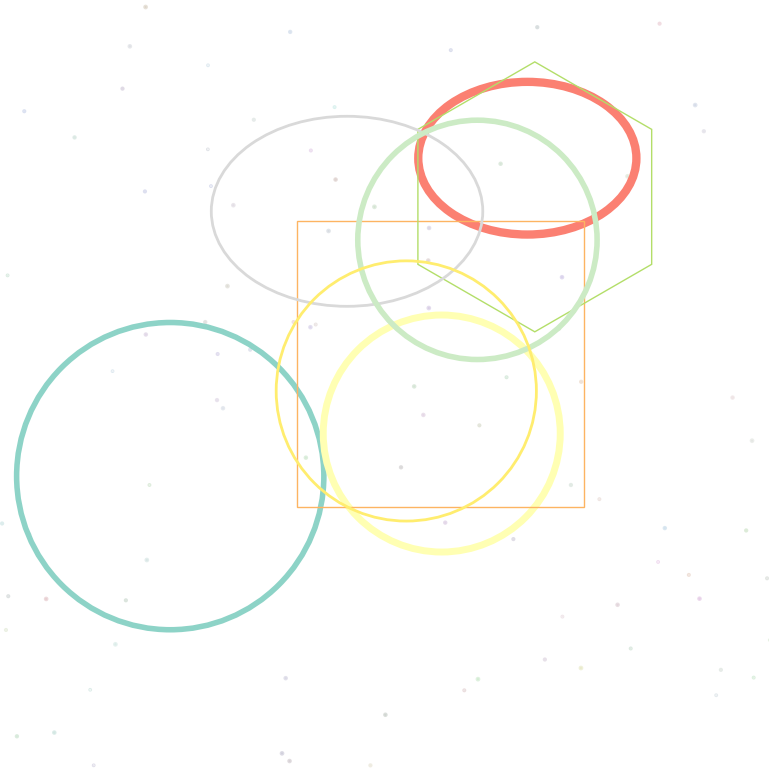[{"shape": "circle", "thickness": 2, "radius": 1.0, "center": [0.221, 0.382]}, {"shape": "circle", "thickness": 2.5, "radius": 0.77, "center": [0.574, 0.437]}, {"shape": "oval", "thickness": 3, "radius": 0.71, "center": [0.685, 0.795]}, {"shape": "square", "thickness": 0.5, "radius": 0.93, "center": [0.572, 0.527]}, {"shape": "hexagon", "thickness": 0.5, "radius": 0.88, "center": [0.695, 0.744]}, {"shape": "oval", "thickness": 1, "radius": 0.88, "center": [0.451, 0.726]}, {"shape": "circle", "thickness": 2, "radius": 0.78, "center": [0.62, 0.688]}, {"shape": "circle", "thickness": 1, "radius": 0.84, "center": [0.528, 0.492]}]